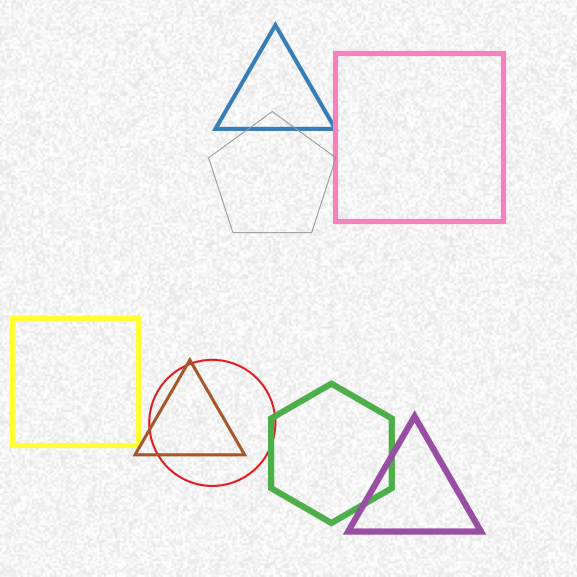[{"shape": "circle", "thickness": 1, "radius": 0.55, "center": [0.368, 0.267]}, {"shape": "triangle", "thickness": 2, "radius": 0.6, "center": [0.477, 0.836]}, {"shape": "hexagon", "thickness": 3, "radius": 0.6, "center": [0.574, 0.214]}, {"shape": "triangle", "thickness": 3, "radius": 0.66, "center": [0.718, 0.145]}, {"shape": "square", "thickness": 2.5, "radius": 0.55, "center": [0.13, 0.338]}, {"shape": "triangle", "thickness": 1.5, "radius": 0.55, "center": [0.329, 0.266]}, {"shape": "square", "thickness": 2.5, "radius": 0.73, "center": [0.726, 0.762]}, {"shape": "pentagon", "thickness": 0.5, "radius": 0.58, "center": [0.471, 0.69]}]